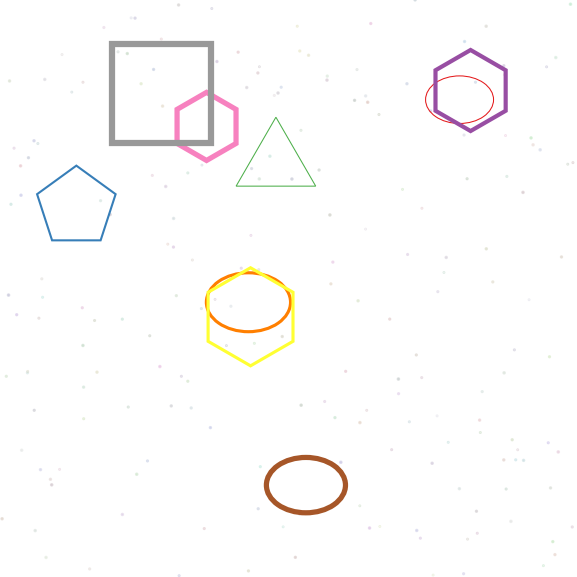[{"shape": "oval", "thickness": 0.5, "radius": 0.29, "center": [0.796, 0.827]}, {"shape": "pentagon", "thickness": 1, "radius": 0.36, "center": [0.132, 0.641]}, {"shape": "triangle", "thickness": 0.5, "radius": 0.4, "center": [0.478, 0.717]}, {"shape": "hexagon", "thickness": 2, "radius": 0.35, "center": [0.815, 0.842]}, {"shape": "oval", "thickness": 1.5, "radius": 0.36, "center": [0.43, 0.476]}, {"shape": "hexagon", "thickness": 1.5, "radius": 0.42, "center": [0.434, 0.451]}, {"shape": "oval", "thickness": 2.5, "radius": 0.34, "center": [0.53, 0.159]}, {"shape": "hexagon", "thickness": 2.5, "radius": 0.29, "center": [0.358, 0.78]}, {"shape": "square", "thickness": 3, "radius": 0.43, "center": [0.28, 0.838]}]